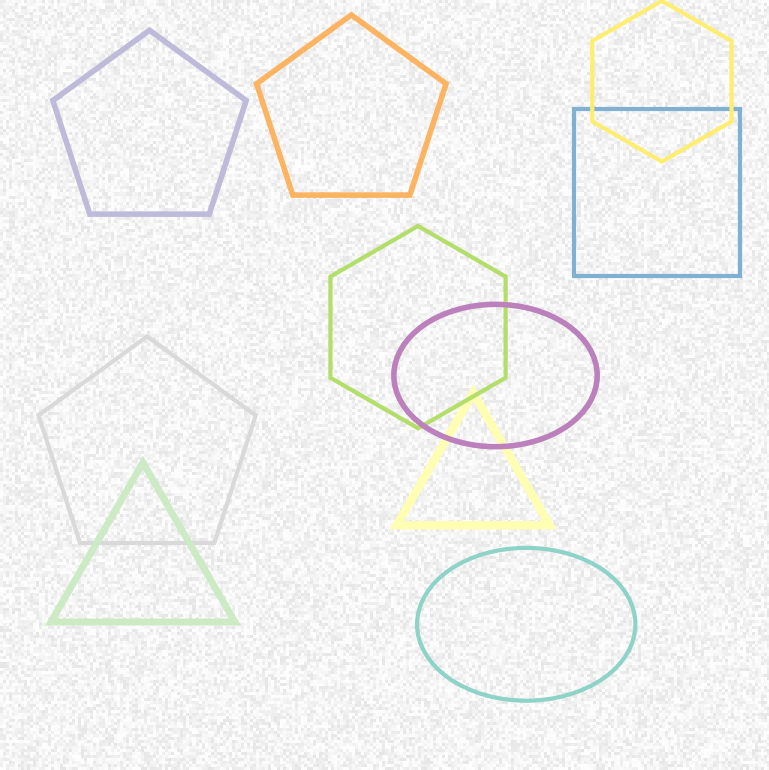[{"shape": "oval", "thickness": 1.5, "radius": 0.71, "center": [0.683, 0.189]}, {"shape": "triangle", "thickness": 3, "radius": 0.57, "center": [0.615, 0.375]}, {"shape": "pentagon", "thickness": 2, "radius": 0.66, "center": [0.194, 0.829]}, {"shape": "square", "thickness": 1.5, "radius": 0.54, "center": [0.854, 0.75]}, {"shape": "pentagon", "thickness": 2, "radius": 0.65, "center": [0.456, 0.851]}, {"shape": "hexagon", "thickness": 1.5, "radius": 0.66, "center": [0.543, 0.575]}, {"shape": "pentagon", "thickness": 1.5, "radius": 0.74, "center": [0.191, 0.415]}, {"shape": "oval", "thickness": 2, "radius": 0.66, "center": [0.644, 0.512]}, {"shape": "triangle", "thickness": 2.5, "radius": 0.69, "center": [0.186, 0.261]}, {"shape": "hexagon", "thickness": 1.5, "radius": 0.52, "center": [0.86, 0.895]}]